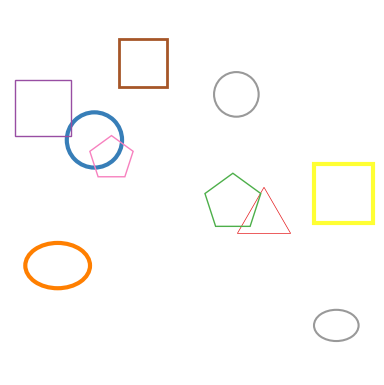[{"shape": "triangle", "thickness": 0.5, "radius": 0.4, "center": [0.686, 0.434]}, {"shape": "circle", "thickness": 3, "radius": 0.36, "center": [0.245, 0.636]}, {"shape": "pentagon", "thickness": 1, "radius": 0.38, "center": [0.605, 0.474]}, {"shape": "square", "thickness": 1, "radius": 0.37, "center": [0.112, 0.72]}, {"shape": "oval", "thickness": 3, "radius": 0.42, "center": [0.15, 0.31]}, {"shape": "square", "thickness": 3, "radius": 0.38, "center": [0.892, 0.497]}, {"shape": "square", "thickness": 2, "radius": 0.31, "center": [0.372, 0.836]}, {"shape": "pentagon", "thickness": 1, "radius": 0.3, "center": [0.29, 0.589]}, {"shape": "circle", "thickness": 1.5, "radius": 0.29, "center": [0.614, 0.755]}, {"shape": "oval", "thickness": 1.5, "radius": 0.29, "center": [0.874, 0.155]}]